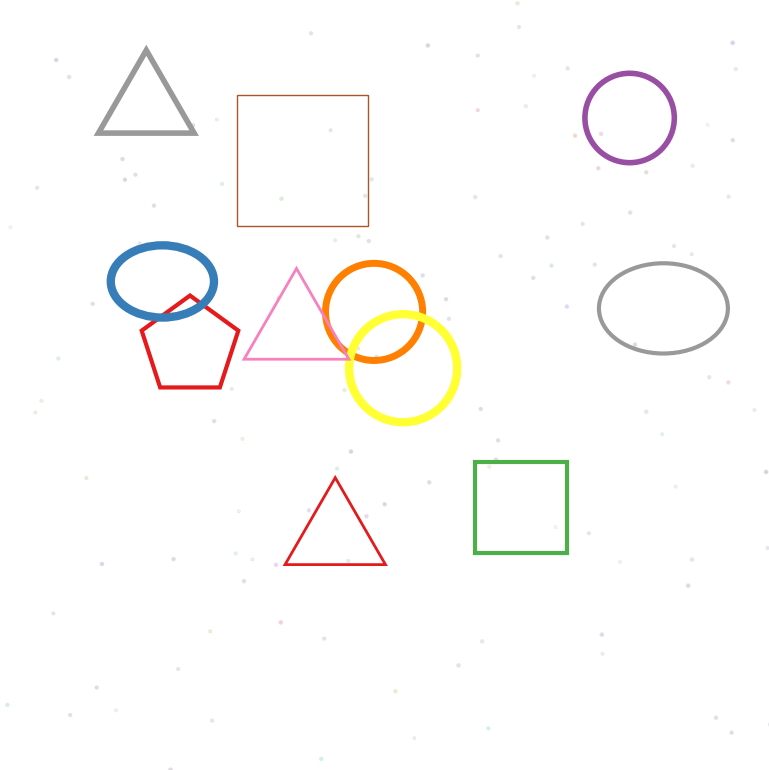[{"shape": "pentagon", "thickness": 1.5, "radius": 0.33, "center": [0.247, 0.55]}, {"shape": "triangle", "thickness": 1, "radius": 0.38, "center": [0.435, 0.304]}, {"shape": "oval", "thickness": 3, "radius": 0.34, "center": [0.211, 0.634]}, {"shape": "square", "thickness": 1.5, "radius": 0.3, "center": [0.677, 0.341]}, {"shape": "circle", "thickness": 2, "radius": 0.29, "center": [0.818, 0.847]}, {"shape": "circle", "thickness": 2.5, "radius": 0.32, "center": [0.486, 0.595]}, {"shape": "circle", "thickness": 3, "radius": 0.35, "center": [0.524, 0.522]}, {"shape": "square", "thickness": 0.5, "radius": 0.42, "center": [0.393, 0.792]}, {"shape": "triangle", "thickness": 1, "radius": 0.39, "center": [0.385, 0.573]}, {"shape": "triangle", "thickness": 2, "radius": 0.36, "center": [0.19, 0.863]}, {"shape": "oval", "thickness": 1.5, "radius": 0.42, "center": [0.862, 0.599]}]